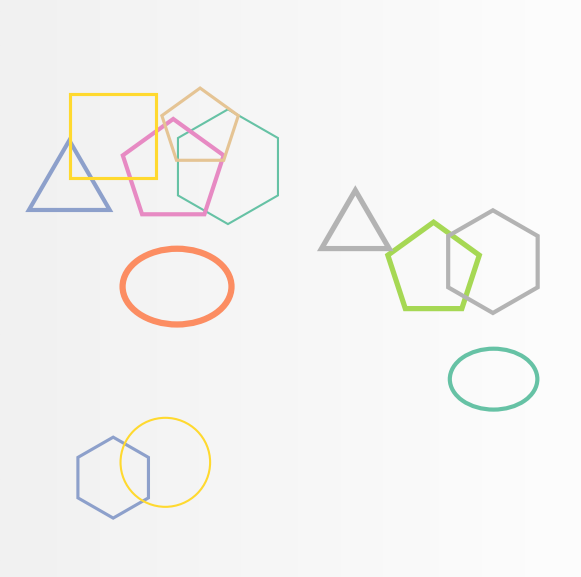[{"shape": "oval", "thickness": 2, "radius": 0.38, "center": [0.849, 0.343]}, {"shape": "hexagon", "thickness": 1, "radius": 0.5, "center": [0.392, 0.71]}, {"shape": "oval", "thickness": 3, "radius": 0.47, "center": [0.305, 0.503]}, {"shape": "hexagon", "thickness": 1.5, "radius": 0.35, "center": [0.195, 0.172]}, {"shape": "triangle", "thickness": 2, "radius": 0.4, "center": [0.119, 0.676]}, {"shape": "pentagon", "thickness": 2, "radius": 0.46, "center": [0.298, 0.702]}, {"shape": "pentagon", "thickness": 2.5, "radius": 0.41, "center": [0.746, 0.532]}, {"shape": "circle", "thickness": 1, "radius": 0.39, "center": [0.284, 0.199]}, {"shape": "square", "thickness": 1.5, "radius": 0.37, "center": [0.194, 0.764]}, {"shape": "pentagon", "thickness": 1.5, "radius": 0.35, "center": [0.344, 0.778]}, {"shape": "triangle", "thickness": 2.5, "radius": 0.34, "center": [0.611, 0.602]}, {"shape": "hexagon", "thickness": 2, "radius": 0.44, "center": [0.848, 0.546]}]